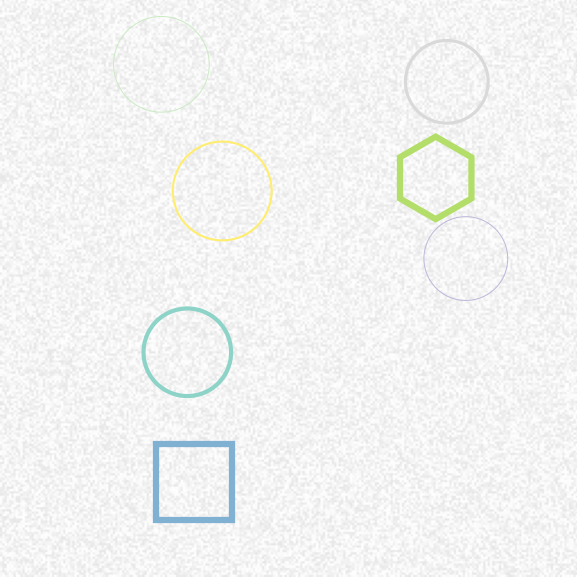[{"shape": "circle", "thickness": 2, "radius": 0.38, "center": [0.324, 0.389]}, {"shape": "circle", "thickness": 0.5, "radius": 0.36, "center": [0.807, 0.551]}, {"shape": "square", "thickness": 3, "radius": 0.33, "center": [0.336, 0.164]}, {"shape": "hexagon", "thickness": 3, "radius": 0.36, "center": [0.754, 0.691]}, {"shape": "circle", "thickness": 1.5, "radius": 0.36, "center": [0.774, 0.857]}, {"shape": "circle", "thickness": 0.5, "radius": 0.41, "center": [0.279, 0.888]}, {"shape": "circle", "thickness": 1, "radius": 0.43, "center": [0.385, 0.668]}]